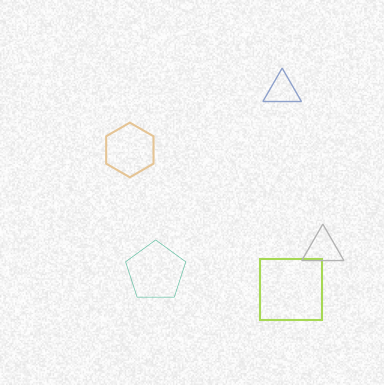[{"shape": "pentagon", "thickness": 0.5, "radius": 0.41, "center": [0.404, 0.295]}, {"shape": "triangle", "thickness": 1, "radius": 0.29, "center": [0.733, 0.765]}, {"shape": "square", "thickness": 1.5, "radius": 0.4, "center": [0.756, 0.249]}, {"shape": "hexagon", "thickness": 1.5, "radius": 0.36, "center": [0.337, 0.61]}, {"shape": "triangle", "thickness": 1, "radius": 0.32, "center": [0.839, 0.355]}]